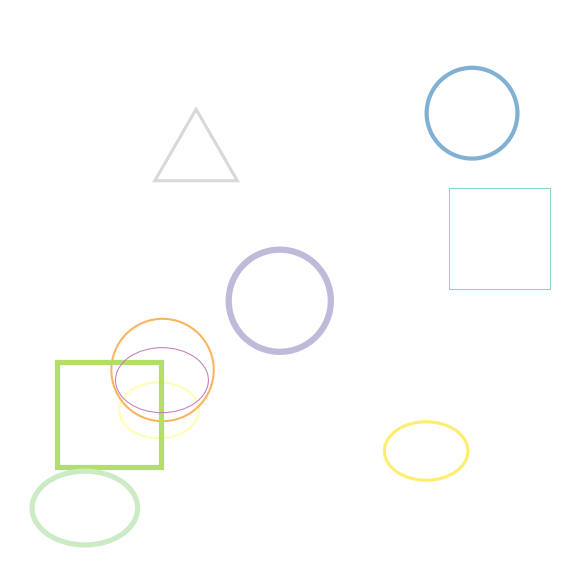[{"shape": "square", "thickness": 0.5, "radius": 0.44, "center": [0.865, 0.586]}, {"shape": "oval", "thickness": 1, "radius": 0.34, "center": [0.275, 0.289]}, {"shape": "circle", "thickness": 3, "radius": 0.44, "center": [0.484, 0.478]}, {"shape": "circle", "thickness": 2, "radius": 0.39, "center": [0.817, 0.803]}, {"shape": "circle", "thickness": 1, "radius": 0.44, "center": [0.281, 0.358]}, {"shape": "square", "thickness": 2.5, "radius": 0.45, "center": [0.188, 0.281]}, {"shape": "triangle", "thickness": 1.5, "radius": 0.41, "center": [0.34, 0.727]}, {"shape": "oval", "thickness": 0.5, "radius": 0.4, "center": [0.28, 0.341]}, {"shape": "oval", "thickness": 2.5, "radius": 0.46, "center": [0.147, 0.119]}, {"shape": "oval", "thickness": 1.5, "radius": 0.36, "center": [0.738, 0.218]}]